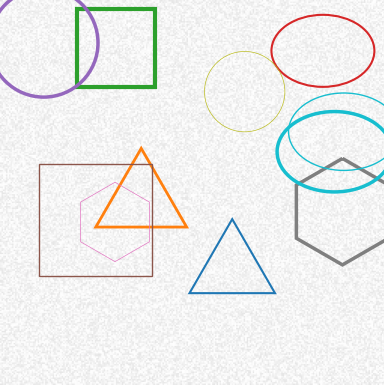[{"shape": "triangle", "thickness": 1.5, "radius": 0.64, "center": [0.603, 0.303]}, {"shape": "triangle", "thickness": 2, "radius": 0.68, "center": [0.367, 0.478]}, {"shape": "square", "thickness": 3, "radius": 0.5, "center": [0.302, 0.875]}, {"shape": "oval", "thickness": 1.5, "radius": 0.67, "center": [0.839, 0.868]}, {"shape": "circle", "thickness": 2.5, "radius": 0.7, "center": [0.114, 0.889]}, {"shape": "square", "thickness": 1, "radius": 0.73, "center": [0.249, 0.429]}, {"shape": "hexagon", "thickness": 0.5, "radius": 0.52, "center": [0.299, 0.424]}, {"shape": "hexagon", "thickness": 2.5, "radius": 0.69, "center": [0.889, 0.45]}, {"shape": "circle", "thickness": 0.5, "radius": 0.52, "center": [0.636, 0.762]}, {"shape": "oval", "thickness": 1, "radius": 0.72, "center": [0.893, 0.658]}, {"shape": "oval", "thickness": 2.5, "radius": 0.75, "center": [0.869, 0.606]}]